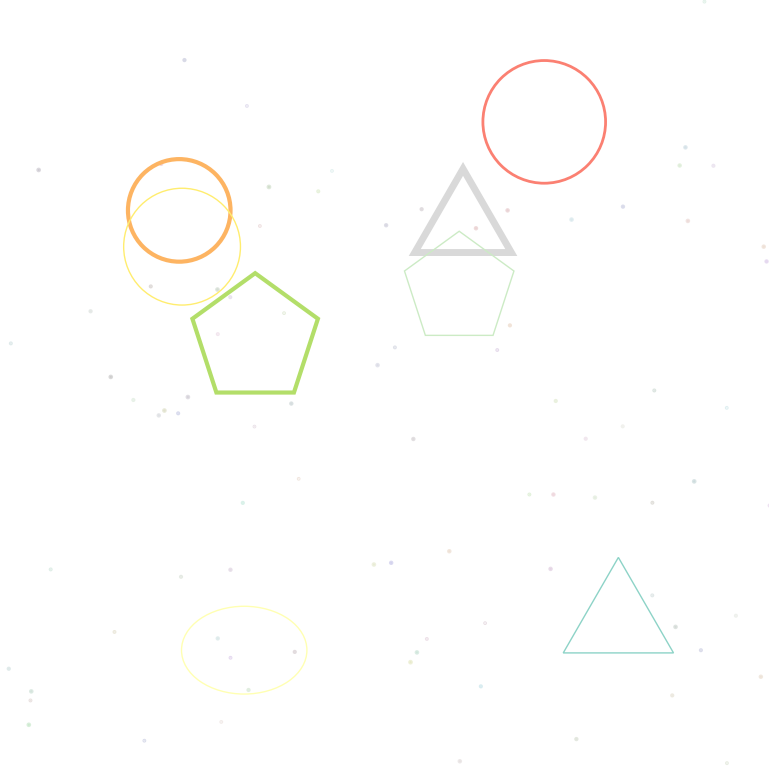[{"shape": "triangle", "thickness": 0.5, "radius": 0.41, "center": [0.803, 0.193]}, {"shape": "oval", "thickness": 0.5, "radius": 0.41, "center": [0.317, 0.156]}, {"shape": "circle", "thickness": 1, "radius": 0.4, "center": [0.707, 0.842]}, {"shape": "circle", "thickness": 1.5, "radius": 0.33, "center": [0.233, 0.727]}, {"shape": "pentagon", "thickness": 1.5, "radius": 0.43, "center": [0.331, 0.56]}, {"shape": "triangle", "thickness": 2.5, "radius": 0.36, "center": [0.601, 0.708]}, {"shape": "pentagon", "thickness": 0.5, "radius": 0.37, "center": [0.596, 0.625]}, {"shape": "circle", "thickness": 0.5, "radius": 0.38, "center": [0.236, 0.68]}]